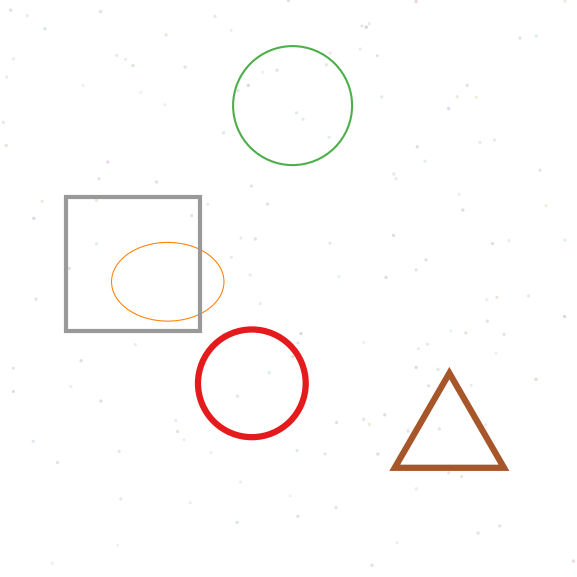[{"shape": "circle", "thickness": 3, "radius": 0.47, "center": [0.436, 0.335]}, {"shape": "circle", "thickness": 1, "radius": 0.52, "center": [0.507, 0.816]}, {"shape": "oval", "thickness": 0.5, "radius": 0.49, "center": [0.29, 0.511]}, {"shape": "triangle", "thickness": 3, "radius": 0.55, "center": [0.778, 0.244]}, {"shape": "square", "thickness": 2, "radius": 0.58, "center": [0.231, 0.543]}]